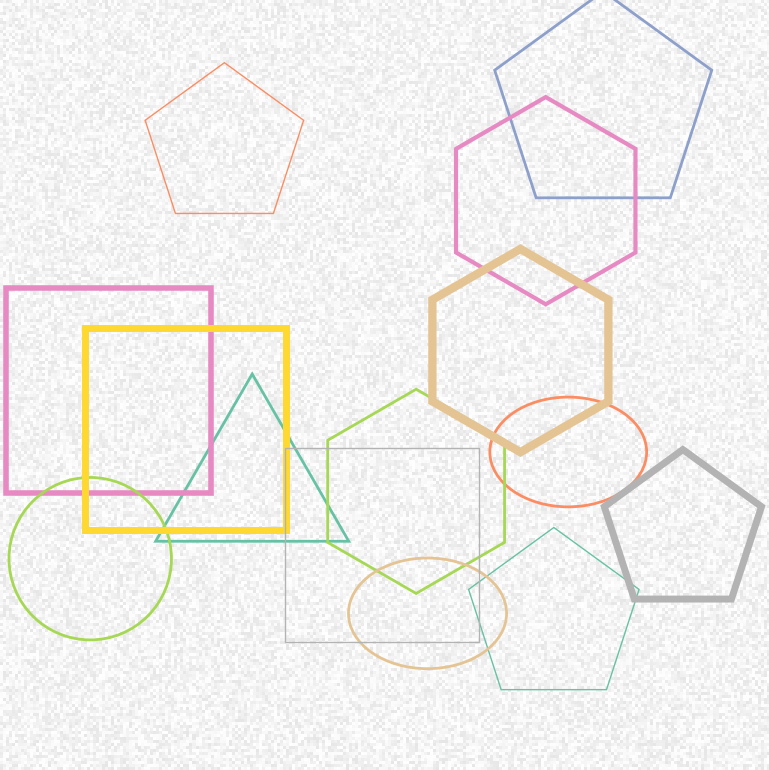[{"shape": "pentagon", "thickness": 0.5, "radius": 0.58, "center": [0.719, 0.199]}, {"shape": "triangle", "thickness": 1, "radius": 0.72, "center": [0.328, 0.369]}, {"shape": "pentagon", "thickness": 0.5, "radius": 0.54, "center": [0.291, 0.81]}, {"shape": "oval", "thickness": 1, "radius": 0.51, "center": [0.738, 0.413]}, {"shape": "pentagon", "thickness": 1, "radius": 0.74, "center": [0.783, 0.863]}, {"shape": "hexagon", "thickness": 1.5, "radius": 0.67, "center": [0.709, 0.739]}, {"shape": "square", "thickness": 2, "radius": 0.67, "center": [0.141, 0.493]}, {"shape": "hexagon", "thickness": 1, "radius": 0.66, "center": [0.54, 0.362]}, {"shape": "circle", "thickness": 1, "radius": 0.53, "center": [0.117, 0.274]}, {"shape": "square", "thickness": 2.5, "radius": 0.65, "center": [0.241, 0.443]}, {"shape": "hexagon", "thickness": 3, "radius": 0.66, "center": [0.676, 0.545]}, {"shape": "oval", "thickness": 1, "radius": 0.51, "center": [0.555, 0.203]}, {"shape": "square", "thickness": 0.5, "radius": 0.63, "center": [0.496, 0.292]}, {"shape": "pentagon", "thickness": 2.5, "radius": 0.54, "center": [0.887, 0.309]}]